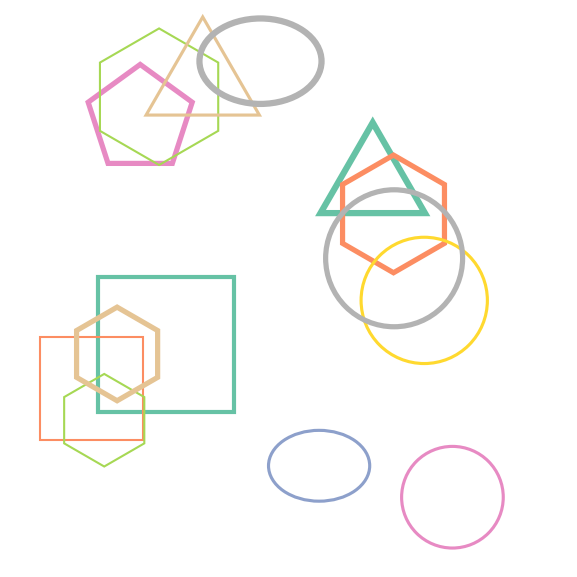[{"shape": "triangle", "thickness": 3, "radius": 0.52, "center": [0.645, 0.682]}, {"shape": "square", "thickness": 2, "radius": 0.59, "center": [0.287, 0.403]}, {"shape": "square", "thickness": 1, "radius": 0.45, "center": [0.158, 0.326]}, {"shape": "hexagon", "thickness": 2.5, "radius": 0.51, "center": [0.681, 0.629]}, {"shape": "oval", "thickness": 1.5, "radius": 0.44, "center": [0.553, 0.193]}, {"shape": "circle", "thickness": 1.5, "radius": 0.44, "center": [0.783, 0.138]}, {"shape": "pentagon", "thickness": 2.5, "radius": 0.47, "center": [0.243, 0.793]}, {"shape": "hexagon", "thickness": 1, "radius": 0.59, "center": [0.275, 0.832]}, {"shape": "hexagon", "thickness": 1, "radius": 0.4, "center": [0.18, 0.271]}, {"shape": "circle", "thickness": 1.5, "radius": 0.55, "center": [0.735, 0.479]}, {"shape": "triangle", "thickness": 1.5, "radius": 0.57, "center": [0.351, 0.857]}, {"shape": "hexagon", "thickness": 2.5, "radius": 0.41, "center": [0.203, 0.386]}, {"shape": "circle", "thickness": 2.5, "radius": 0.59, "center": [0.682, 0.552]}, {"shape": "oval", "thickness": 3, "radius": 0.53, "center": [0.451, 0.893]}]